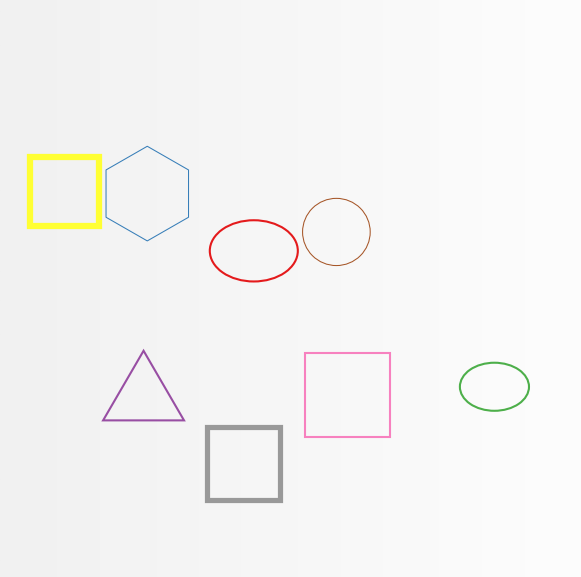[{"shape": "oval", "thickness": 1, "radius": 0.38, "center": [0.437, 0.565]}, {"shape": "hexagon", "thickness": 0.5, "radius": 0.41, "center": [0.253, 0.664]}, {"shape": "oval", "thickness": 1, "radius": 0.3, "center": [0.851, 0.329]}, {"shape": "triangle", "thickness": 1, "radius": 0.4, "center": [0.247, 0.311]}, {"shape": "square", "thickness": 3, "radius": 0.3, "center": [0.111, 0.668]}, {"shape": "circle", "thickness": 0.5, "radius": 0.29, "center": [0.579, 0.597]}, {"shape": "square", "thickness": 1, "radius": 0.36, "center": [0.598, 0.316]}, {"shape": "square", "thickness": 2.5, "radius": 0.32, "center": [0.419, 0.197]}]